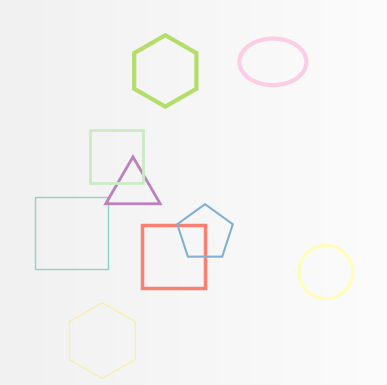[{"shape": "square", "thickness": 1, "radius": 0.47, "center": [0.185, 0.394]}, {"shape": "circle", "thickness": 2, "radius": 0.35, "center": [0.841, 0.294]}, {"shape": "square", "thickness": 2.5, "radius": 0.41, "center": [0.448, 0.333]}, {"shape": "pentagon", "thickness": 1.5, "radius": 0.38, "center": [0.529, 0.394]}, {"shape": "hexagon", "thickness": 3, "radius": 0.46, "center": [0.427, 0.816]}, {"shape": "oval", "thickness": 3, "radius": 0.43, "center": [0.704, 0.839]}, {"shape": "triangle", "thickness": 2, "radius": 0.41, "center": [0.343, 0.511]}, {"shape": "square", "thickness": 2, "radius": 0.34, "center": [0.3, 0.594]}, {"shape": "hexagon", "thickness": 0.5, "radius": 0.49, "center": [0.264, 0.115]}]